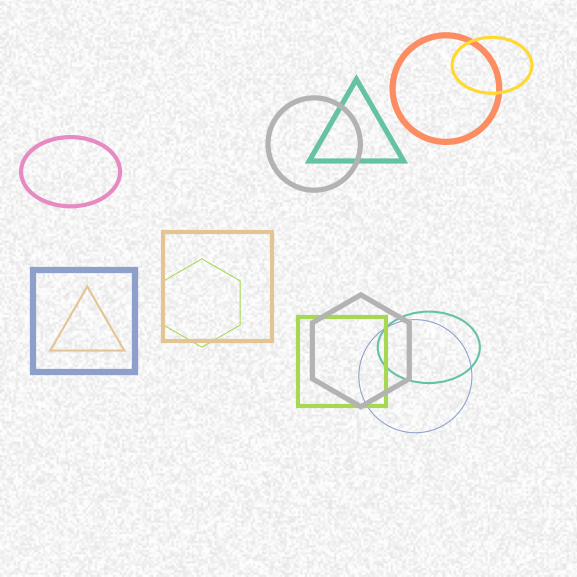[{"shape": "triangle", "thickness": 2.5, "radius": 0.47, "center": [0.617, 0.768]}, {"shape": "oval", "thickness": 1, "radius": 0.44, "center": [0.743, 0.398]}, {"shape": "circle", "thickness": 3, "radius": 0.46, "center": [0.772, 0.846]}, {"shape": "square", "thickness": 3, "radius": 0.44, "center": [0.146, 0.444]}, {"shape": "circle", "thickness": 0.5, "radius": 0.49, "center": [0.719, 0.348]}, {"shape": "oval", "thickness": 2, "radius": 0.43, "center": [0.122, 0.702]}, {"shape": "hexagon", "thickness": 0.5, "radius": 0.38, "center": [0.35, 0.474]}, {"shape": "square", "thickness": 2, "radius": 0.38, "center": [0.592, 0.373]}, {"shape": "oval", "thickness": 1.5, "radius": 0.35, "center": [0.852, 0.886]}, {"shape": "square", "thickness": 2, "radius": 0.47, "center": [0.377, 0.503]}, {"shape": "triangle", "thickness": 1, "radius": 0.37, "center": [0.151, 0.429]}, {"shape": "circle", "thickness": 2.5, "radius": 0.4, "center": [0.544, 0.75]}, {"shape": "hexagon", "thickness": 2.5, "radius": 0.48, "center": [0.625, 0.392]}]